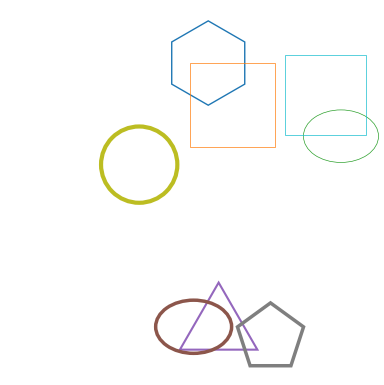[{"shape": "hexagon", "thickness": 1, "radius": 0.55, "center": [0.541, 0.836]}, {"shape": "square", "thickness": 0.5, "radius": 0.55, "center": [0.604, 0.727]}, {"shape": "oval", "thickness": 0.5, "radius": 0.49, "center": [0.886, 0.646]}, {"shape": "triangle", "thickness": 1.5, "radius": 0.58, "center": [0.568, 0.15]}, {"shape": "oval", "thickness": 2.5, "radius": 0.49, "center": [0.503, 0.151]}, {"shape": "pentagon", "thickness": 2.5, "radius": 0.45, "center": [0.703, 0.123]}, {"shape": "circle", "thickness": 3, "radius": 0.5, "center": [0.362, 0.572]}, {"shape": "square", "thickness": 0.5, "radius": 0.52, "center": [0.845, 0.753]}]